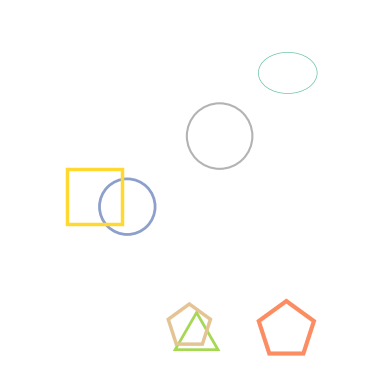[{"shape": "oval", "thickness": 0.5, "radius": 0.38, "center": [0.747, 0.811]}, {"shape": "pentagon", "thickness": 3, "radius": 0.38, "center": [0.744, 0.143]}, {"shape": "circle", "thickness": 2, "radius": 0.36, "center": [0.331, 0.463]}, {"shape": "triangle", "thickness": 2, "radius": 0.32, "center": [0.511, 0.124]}, {"shape": "square", "thickness": 2.5, "radius": 0.36, "center": [0.246, 0.488]}, {"shape": "pentagon", "thickness": 2.5, "radius": 0.29, "center": [0.492, 0.153]}, {"shape": "circle", "thickness": 1.5, "radius": 0.43, "center": [0.57, 0.647]}]